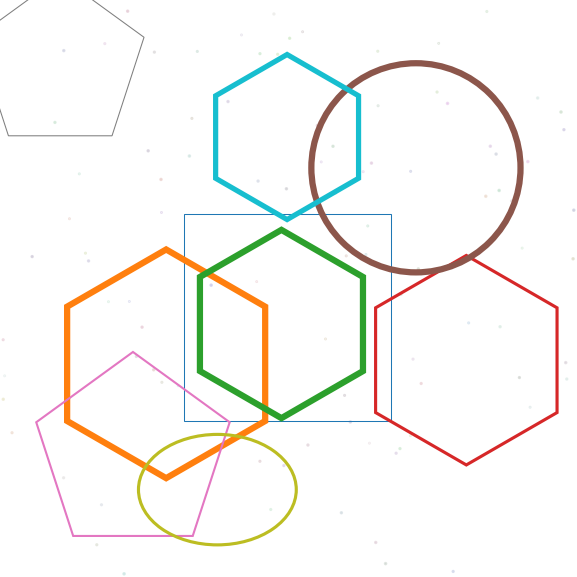[{"shape": "square", "thickness": 0.5, "radius": 0.9, "center": [0.497, 0.449]}, {"shape": "hexagon", "thickness": 3, "radius": 0.99, "center": [0.288, 0.369]}, {"shape": "hexagon", "thickness": 3, "radius": 0.81, "center": [0.487, 0.438]}, {"shape": "hexagon", "thickness": 1.5, "radius": 0.91, "center": [0.807, 0.375]}, {"shape": "circle", "thickness": 3, "radius": 0.91, "center": [0.72, 0.709]}, {"shape": "pentagon", "thickness": 1, "radius": 0.88, "center": [0.23, 0.214]}, {"shape": "pentagon", "thickness": 0.5, "radius": 0.76, "center": [0.104, 0.887]}, {"shape": "oval", "thickness": 1.5, "radius": 0.68, "center": [0.376, 0.151]}, {"shape": "hexagon", "thickness": 2.5, "radius": 0.71, "center": [0.497, 0.762]}]